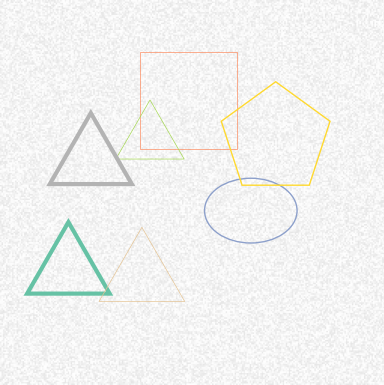[{"shape": "triangle", "thickness": 3, "radius": 0.62, "center": [0.178, 0.299]}, {"shape": "square", "thickness": 0.5, "radius": 0.63, "center": [0.489, 0.739]}, {"shape": "oval", "thickness": 1, "radius": 0.6, "center": [0.651, 0.453]}, {"shape": "triangle", "thickness": 0.5, "radius": 0.51, "center": [0.39, 0.638]}, {"shape": "pentagon", "thickness": 1, "radius": 0.74, "center": [0.716, 0.639]}, {"shape": "triangle", "thickness": 0.5, "radius": 0.64, "center": [0.369, 0.281]}, {"shape": "triangle", "thickness": 3, "radius": 0.62, "center": [0.236, 0.583]}]